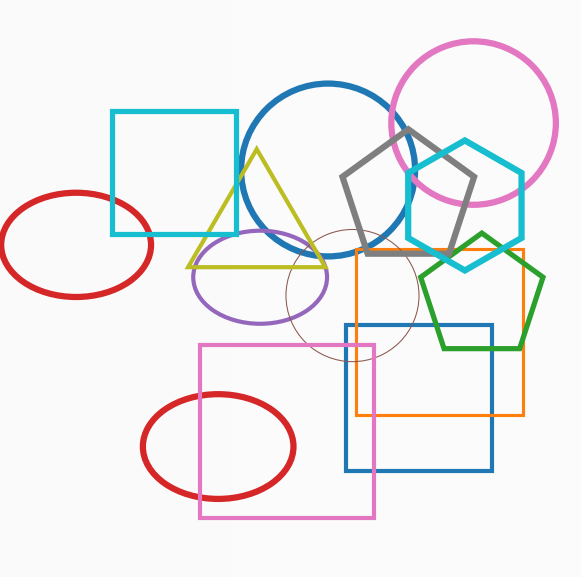[{"shape": "square", "thickness": 2, "radius": 0.63, "center": [0.721, 0.31]}, {"shape": "circle", "thickness": 3, "radius": 0.75, "center": [0.564, 0.705]}, {"shape": "square", "thickness": 1.5, "radius": 0.72, "center": [0.756, 0.424]}, {"shape": "pentagon", "thickness": 2.5, "radius": 0.55, "center": [0.829, 0.485]}, {"shape": "oval", "thickness": 3, "radius": 0.65, "center": [0.375, 0.226]}, {"shape": "oval", "thickness": 3, "radius": 0.64, "center": [0.131, 0.575]}, {"shape": "oval", "thickness": 2, "radius": 0.58, "center": [0.448, 0.519]}, {"shape": "circle", "thickness": 0.5, "radius": 0.57, "center": [0.606, 0.487]}, {"shape": "circle", "thickness": 3, "radius": 0.71, "center": [0.815, 0.786]}, {"shape": "square", "thickness": 2, "radius": 0.75, "center": [0.494, 0.252]}, {"shape": "pentagon", "thickness": 3, "radius": 0.6, "center": [0.702, 0.656]}, {"shape": "triangle", "thickness": 2, "radius": 0.68, "center": [0.442, 0.605]}, {"shape": "square", "thickness": 2.5, "radius": 0.53, "center": [0.299, 0.7]}, {"shape": "hexagon", "thickness": 3, "radius": 0.56, "center": [0.8, 0.643]}]